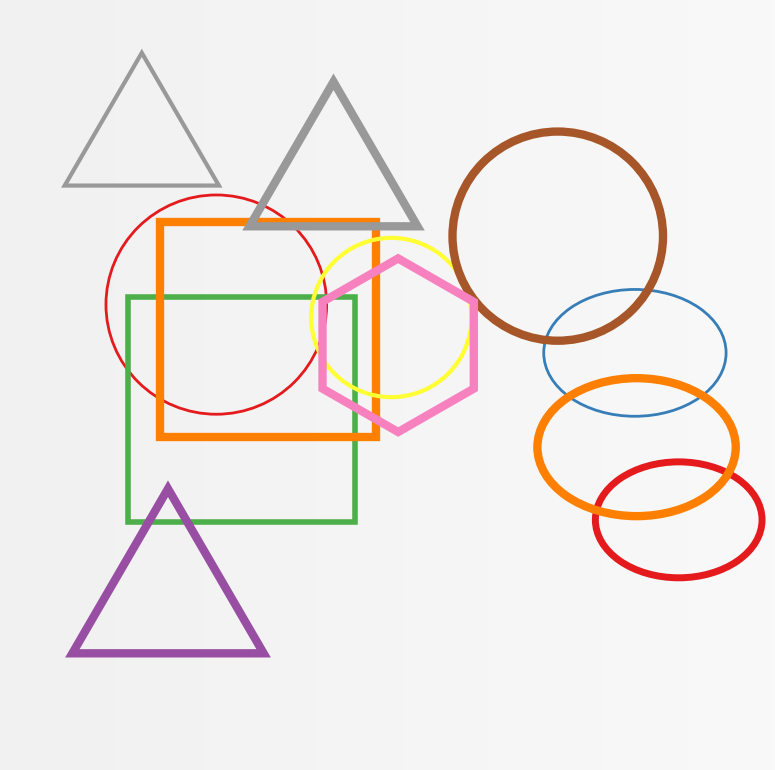[{"shape": "circle", "thickness": 1, "radius": 0.71, "center": [0.279, 0.604]}, {"shape": "oval", "thickness": 2.5, "radius": 0.54, "center": [0.876, 0.325]}, {"shape": "oval", "thickness": 1, "radius": 0.59, "center": [0.819, 0.542]}, {"shape": "square", "thickness": 2, "radius": 0.73, "center": [0.312, 0.468]}, {"shape": "triangle", "thickness": 3, "radius": 0.71, "center": [0.217, 0.223]}, {"shape": "oval", "thickness": 3, "radius": 0.64, "center": [0.821, 0.419]}, {"shape": "square", "thickness": 3, "radius": 0.7, "center": [0.346, 0.572]}, {"shape": "circle", "thickness": 1.5, "radius": 0.52, "center": [0.505, 0.588]}, {"shape": "circle", "thickness": 3, "radius": 0.68, "center": [0.72, 0.693]}, {"shape": "hexagon", "thickness": 3, "radius": 0.56, "center": [0.514, 0.552]}, {"shape": "triangle", "thickness": 3, "radius": 0.63, "center": [0.43, 0.769]}, {"shape": "triangle", "thickness": 1.5, "radius": 0.57, "center": [0.183, 0.816]}]